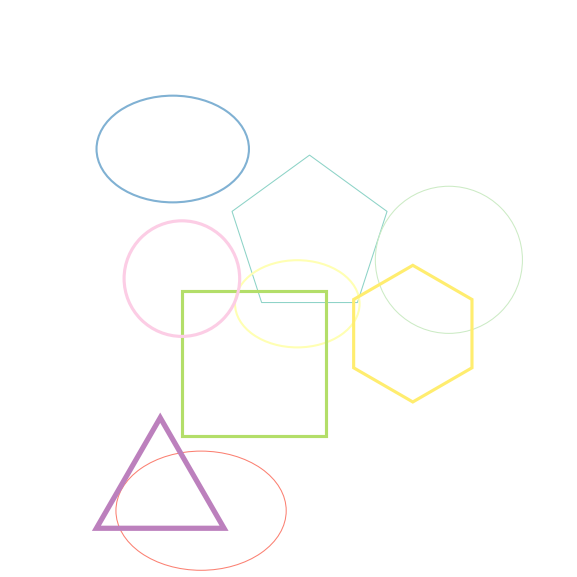[{"shape": "pentagon", "thickness": 0.5, "radius": 0.71, "center": [0.536, 0.589]}, {"shape": "oval", "thickness": 1, "radius": 0.54, "center": [0.515, 0.473]}, {"shape": "oval", "thickness": 0.5, "radius": 0.74, "center": [0.348, 0.115]}, {"shape": "oval", "thickness": 1, "radius": 0.66, "center": [0.299, 0.741]}, {"shape": "square", "thickness": 1.5, "radius": 0.63, "center": [0.44, 0.369]}, {"shape": "circle", "thickness": 1.5, "radius": 0.5, "center": [0.315, 0.517]}, {"shape": "triangle", "thickness": 2.5, "radius": 0.64, "center": [0.277, 0.148]}, {"shape": "circle", "thickness": 0.5, "radius": 0.64, "center": [0.777, 0.549]}, {"shape": "hexagon", "thickness": 1.5, "radius": 0.59, "center": [0.715, 0.421]}]